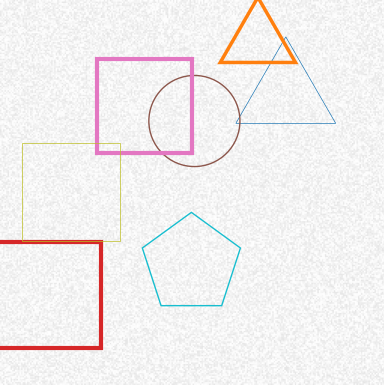[{"shape": "triangle", "thickness": 0.5, "radius": 0.75, "center": [0.742, 0.754]}, {"shape": "triangle", "thickness": 2.5, "radius": 0.56, "center": [0.67, 0.894]}, {"shape": "square", "thickness": 3, "radius": 0.68, "center": [0.125, 0.234]}, {"shape": "circle", "thickness": 1, "radius": 0.59, "center": [0.505, 0.686]}, {"shape": "square", "thickness": 3, "radius": 0.61, "center": [0.375, 0.724]}, {"shape": "square", "thickness": 0.5, "radius": 0.63, "center": [0.184, 0.501]}, {"shape": "pentagon", "thickness": 1, "radius": 0.67, "center": [0.497, 0.314]}]